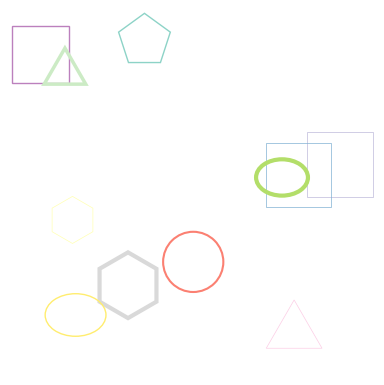[{"shape": "pentagon", "thickness": 1, "radius": 0.35, "center": [0.375, 0.895]}, {"shape": "hexagon", "thickness": 0.5, "radius": 0.31, "center": [0.188, 0.429]}, {"shape": "square", "thickness": 0.5, "radius": 0.43, "center": [0.884, 0.573]}, {"shape": "circle", "thickness": 1.5, "radius": 0.39, "center": [0.502, 0.32]}, {"shape": "square", "thickness": 0.5, "radius": 0.42, "center": [0.775, 0.545]}, {"shape": "oval", "thickness": 3, "radius": 0.34, "center": [0.733, 0.539]}, {"shape": "triangle", "thickness": 0.5, "radius": 0.42, "center": [0.764, 0.137]}, {"shape": "hexagon", "thickness": 3, "radius": 0.43, "center": [0.332, 0.259]}, {"shape": "square", "thickness": 1, "radius": 0.37, "center": [0.106, 0.858]}, {"shape": "triangle", "thickness": 2.5, "radius": 0.31, "center": [0.169, 0.813]}, {"shape": "oval", "thickness": 1, "radius": 0.39, "center": [0.196, 0.182]}]